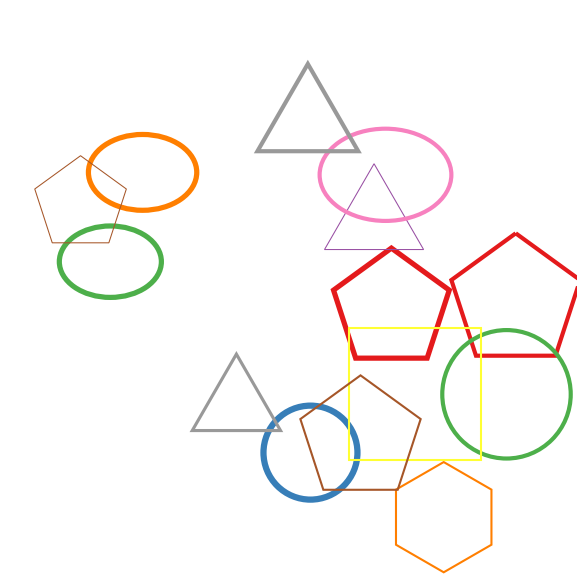[{"shape": "pentagon", "thickness": 2.5, "radius": 0.53, "center": [0.678, 0.464]}, {"shape": "pentagon", "thickness": 2, "radius": 0.59, "center": [0.893, 0.478]}, {"shape": "circle", "thickness": 3, "radius": 0.41, "center": [0.538, 0.215]}, {"shape": "oval", "thickness": 2.5, "radius": 0.44, "center": [0.191, 0.546]}, {"shape": "circle", "thickness": 2, "radius": 0.56, "center": [0.877, 0.316]}, {"shape": "triangle", "thickness": 0.5, "radius": 0.5, "center": [0.648, 0.617]}, {"shape": "hexagon", "thickness": 1, "radius": 0.48, "center": [0.768, 0.104]}, {"shape": "oval", "thickness": 2.5, "radius": 0.47, "center": [0.247, 0.701]}, {"shape": "square", "thickness": 1, "radius": 0.57, "center": [0.719, 0.316]}, {"shape": "pentagon", "thickness": 1, "radius": 0.55, "center": [0.624, 0.24]}, {"shape": "pentagon", "thickness": 0.5, "radius": 0.42, "center": [0.139, 0.646]}, {"shape": "oval", "thickness": 2, "radius": 0.57, "center": [0.668, 0.696]}, {"shape": "triangle", "thickness": 1.5, "radius": 0.44, "center": [0.409, 0.298]}, {"shape": "triangle", "thickness": 2, "radius": 0.5, "center": [0.533, 0.788]}]